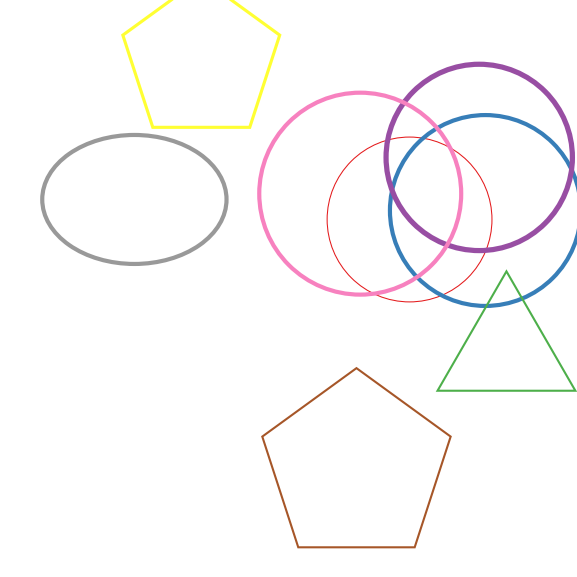[{"shape": "circle", "thickness": 0.5, "radius": 0.71, "center": [0.709, 0.619]}, {"shape": "circle", "thickness": 2, "radius": 0.83, "center": [0.84, 0.635]}, {"shape": "triangle", "thickness": 1, "radius": 0.69, "center": [0.877, 0.391]}, {"shape": "circle", "thickness": 2.5, "radius": 0.81, "center": [0.83, 0.727]}, {"shape": "pentagon", "thickness": 1.5, "radius": 0.71, "center": [0.349, 0.894]}, {"shape": "pentagon", "thickness": 1, "radius": 0.86, "center": [0.617, 0.19]}, {"shape": "circle", "thickness": 2, "radius": 0.87, "center": [0.624, 0.664]}, {"shape": "oval", "thickness": 2, "radius": 0.8, "center": [0.233, 0.654]}]